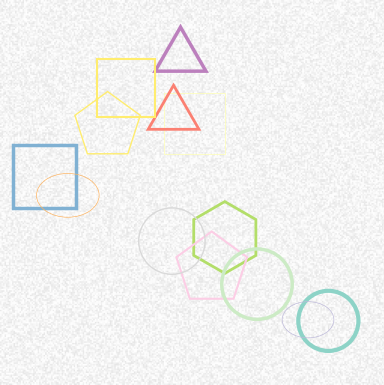[{"shape": "circle", "thickness": 3, "radius": 0.39, "center": [0.853, 0.167]}, {"shape": "square", "thickness": 0.5, "radius": 0.4, "center": [0.505, 0.68]}, {"shape": "oval", "thickness": 0.5, "radius": 0.34, "center": [0.8, 0.17]}, {"shape": "triangle", "thickness": 2, "radius": 0.38, "center": [0.451, 0.702]}, {"shape": "square", "thickness": 2.5, "radius": 0.41, "center": [0.115, 0.542]}, {"shape": "oval", "thickness": 0.5, "radius": 0.41, "center": [0.176, 0.493]}, {"shape": "hexagon", "thickness": 2, "radius": 0.47, "center": [0.584, 0.383]}, {"shape": "pentagon", "thickness": 1.5, "radius": 0.48, "center": [0.55, 0.302]}, {"shape": "circle", "thickness": 1, "radius": 0.43, "center": [0.446, 0.374]}, {"shape": "triangle", "thickness": 2.5, "radius": 0.38, "center": [0.469, 0.853]}, {"shape": "circle", "thickness": 2.5, "radius": 0.46, "center": [0.668, 0.262]}, {"shape": "pentagon", "thickness": 1, "radius": 0.45, "center": [0.279, 0.673]}, {"shape": "square", "thickness": 1.5, "radius": 0.37, "center": [0.328, 0.771]}]